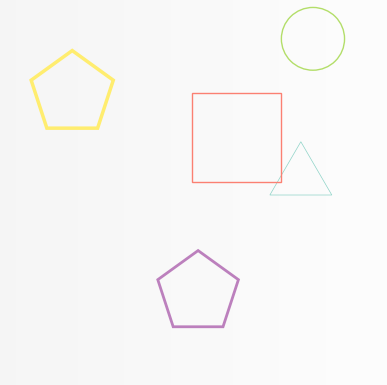[{"shape": "triangle", "thickness": 0.5, "radius": 0.46, "center": [0.776, 0.54]}, {"shape": "square", "thickness": 1, "radius": 0.57, "center": [0.611, 0.643]}, {"shape": "circle", "thickness": 1, "radius": 0.41, "center": [0.808, 0.899]}, {"shape": "pentagon", "thickness": 2, "radius": 0.55, "center": [0.511, 0.24]}, {"shape": "pentagon", "thickness": 2.5, "radius": 0.56, "center": [0.186, 0.757]}]